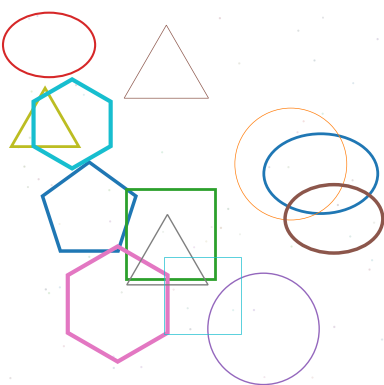[{"shape": "oval", "thickness": 2, "radius": 0.74, "center": [0.833, 0.549]}, {"shape": "pentagon", "thickness": 2.5, "radius": 0.64, "center": [0.232, 0.451]}, {"shape": "circle", "thickness": 0.5, "radius": 0.73, "center": [0.755, 0.574]}, {"shape": "square", "thickness": 2, "radius": 0.58, "center": [0.443, 0.392]}, {"shape": "oval", "thickness": 1.5, "radius": 0.6, "center": [0.127, 0.883]}, {"shape": "circle", "thickness": 1, "radius": 0.72, "center": [0.684, 0.146]}, {"shape": "triangle", "thickness": 0.5, "radius": 0.63, "center": [0.432, 0.808]}, {"shape": "oval", "thickness": 2.5, "radius": 0.63, "center": [0.867, 0.432]}, {"shape": "hexagon", "thickness": 3, "radius": 0.75, "center": [0.306, 0.21]}, {"shape": "triangle", "thickness": 1, "radius": 0.61, "center": [0.435, 0.321]}, {"shape": "triangle", "thickness": 2, "radius": 0.51, "center": [0.117, 0.67]}, {"shape": "square", "thickness": 0.5, "radius": 0.5, "center": [0.525, 0.232]}, {"shape": "hexagon", "thickness": 3, "radius": 0.58, "center": [0.187, 0.678]}]